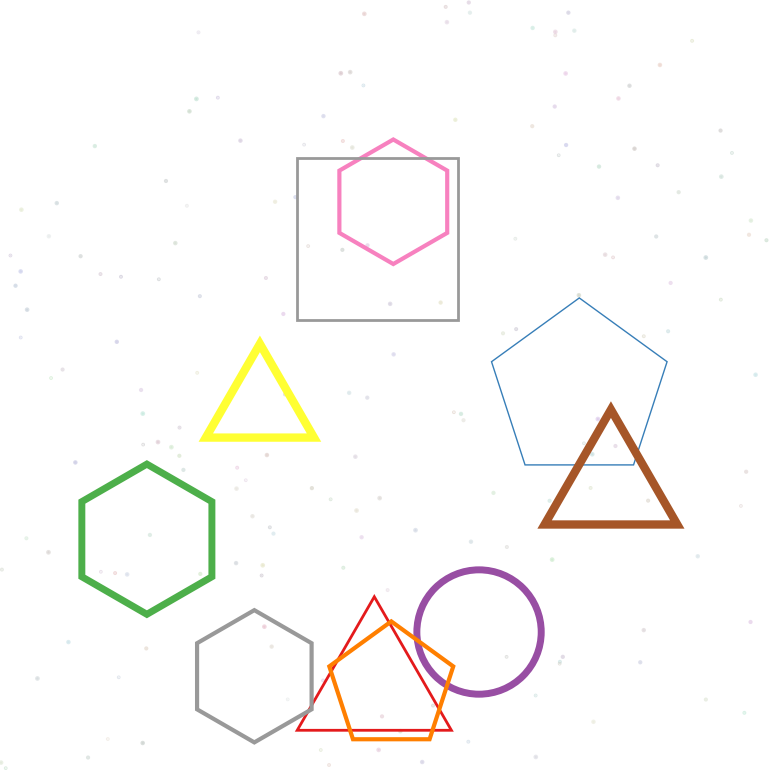[{"shape": "triangle", "thickness": 1, "radius": 0.58, "center": [0.486, 0.109]}, {"shape": "pentagon", "thickness": 0.5, "radius": 0.6, "center": [0.752, 0.493]}, {"shape": "hexagon", "thickness": 2.5, "radius": 0.49, "center": [0.191, 0.3]}, {"shape": "circle", "thickness": 2.5, "radius": 0.4, "center": [0.622, 0.179]}, {"shape": "pentagon", "thickness": 1.5, "radius": 0.42, "center": [0.508, 0.108]}, {"shape": "triangle", "thickness": 3, "radius": 0.41, "center": [0.338, 0.472]}, {"shape": "triangle", "thickness": 3, "radius": 0.5, "center": [0.793, 0.369]}, {"shape": "hexagon", "thickness": 1.5, "radius": 0.4, "center": [0.511, 0.738]}, {"shape": "square", "thickness": 1, "radius": 0.52, "center": [0.491, 0.69]}, {"shape": "hexagon", "thickness": 1.5, "radius": 0.43, "center": [0.33, 0.122]}]